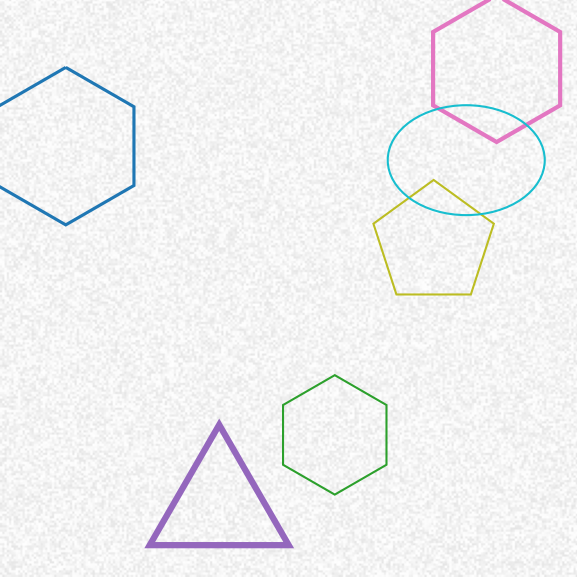[{"shape": "hexagon", "thickness": 1.5, "radius": 0.68, "center": [0.114, 0.746]}, {"shape": "hexagon", "thickness": 1, "radius": 0.52, "center": [0.58, 0.246]}, {"shape": "triangle", "thickness": 3, "radius": 0.69, "center": [0.38, 0.125]}, {"shape": "hexagon", "thickness": 2, "radius": 0.64, "center": [0.86, 0.88]}, {"shape": "pentagon", "thickness": 1, "radius": 0.55, "center": [0.751, 0.578]}, {"shape": "oval", "thickness": 1, "radius": 0.68, "center": [0.807, 0.722]}]